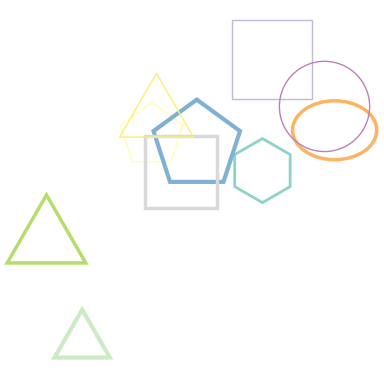[{"shape": "hexagon", "thickness": 2, "radius": 0.42, "center": [0.682, 0.557]}, {"shape": "pentagon", "thickness": 1, "radius": 0.43, "center": [0.394, 0.649]}, {"shape": "square", "thickness": 1, "radius": 0.52, "center": [0.706, 0.845]}, {"shape": "pentagon", "thickness": 3, "radius": 0.59, "center": [0.511, 0.623]}, {"shape": "oval", "thickness": 2.5, "radius": 0.55, "center": [0.869, 0.662]}, {"shape": "triangle", "thickness": 2.5, "radius": 0.59, "center": [0.121, 0.376]}, {"shape": "square", "thickness": 2.5, "radius": 0.47, "center": [0.471, 0.552]}, {"shape": "circle", "thickness": 1, "radius": 0.59, "center": [0.843, 0.724]}, {"shape": "triangle", "thickness": 3, "radius": 0.41, "center": [0.213, 0.113]}, {"shape": "triangle", "thickness": 1, "radius": 0.55, "center": [0.406, 0.699]}]